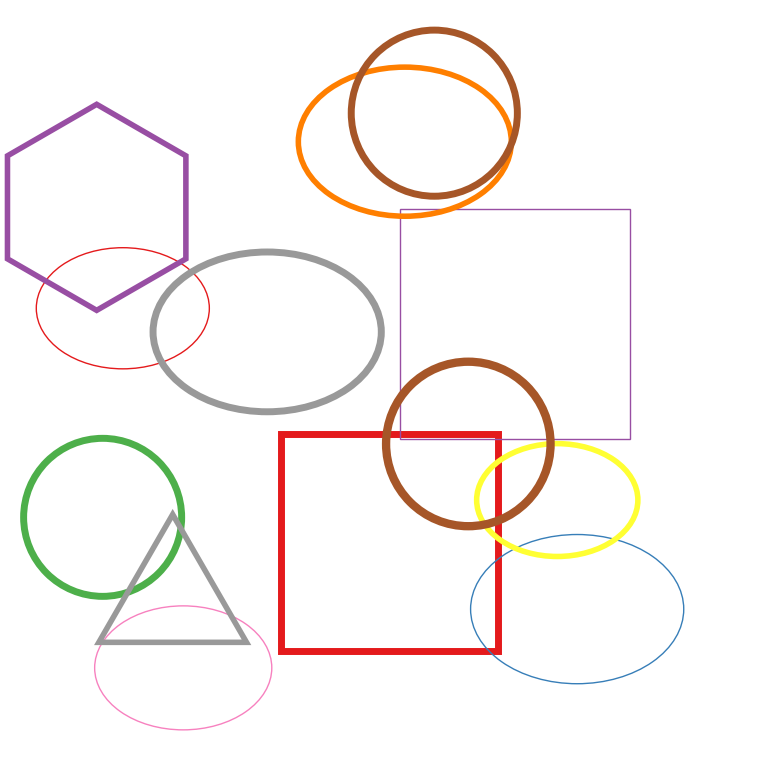[{"shape": "square", "thickness": 2.5, "radius": 0.7, "center": [0.506, 0.295]}, {"shape": "oval", "thickness": 0.5, "radius": 0.56, "center": [0.16, 0.6]}, {"shape": "oval", "thickness": 0.5, "radius": 0.69, "center": [0.75, 0.209]}, {"shape": "circle", "thickness": 2.5, "radius": 0.51, "center": [0.133, 0.328]}, {"shape": "hexagon", "thickness": 2, "radius": 0.67, "center": [0.126, 0.731]}, {"shape": "square", "thickness": 0.5, "radius": 0.75, "center": [0.669, 0.579]}, {"shape": "oval", "thickness": 2, "radius": 0.69, "center": [0.526, 0.816]}, {"shape": "oval", "thickness": 2, "radius": 0.52, "center": [0.724, 0.351]}, {"shape": "circle", "thickness": 3, "radius": 0.53, "center": [0.608, 0.423]}, {"shape": "circle", "thickness": 2.5, "radius": 0.54, "center": [0.564, 0.853]}, {"shape": "oval", "thickness": 0.5, "radius": 0.58, "center": [0.238, 0.133]}, {"shape": "oval", "thickness": 2.5, "radius": 0.74, "center": [0.347, 0.569]}, {"shape": "triangle", "thickness": 2, "radius": 0.55, "center": [0.224, 0.221]}]